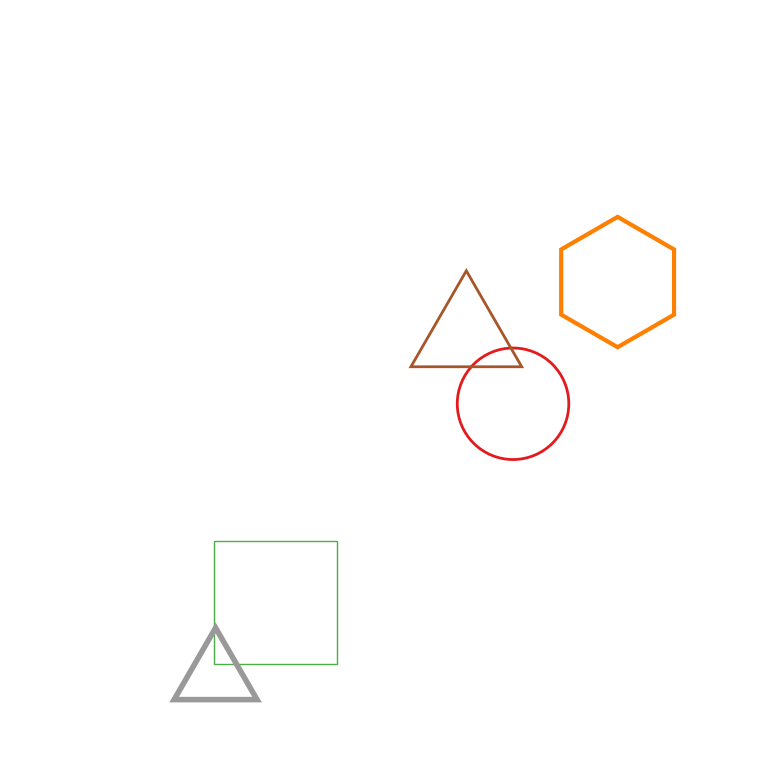[{"shape": "circle", "thickness": 1, "radius": 0.36, "center": [0.666, 0.476]}, {"shape": "square", "thickness": 0.5, "radius": 0.4, "center": [0.358, 0.218]}, {"shape": "hexagon", "thickness": 1.5, "radius": 0.42, "center": [0.802, 0.634]}, {"shape": "triangle", "thickness": 1, "radius": 0.42, "center": [0.606, 0.565]}, {"shape": "triangle", "thickness": 2, "radius": 0.31, "center": [0.28, 0.122]}]